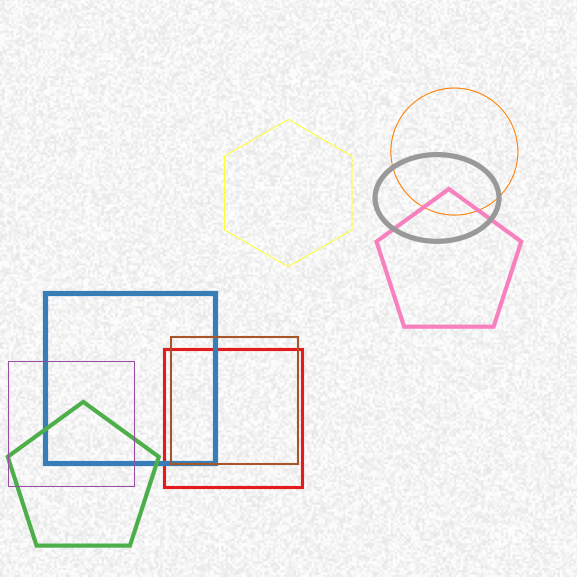[{"shape": "square", "thickness": 1.5, "radius": 0.6, "center": [0.404, 0.275]}, {"shape": "square", "thickness": 2.5, "radius": 0.73, "center": [0.225, 0.345]}, {"shape": "pentagon", "thickness": 2, "radius": 0.69, "center": [0.144, 0.166]}, {"shape": "square", "thickness": 0.5, "radius": 0.54, "center": [0.123, 0.266]}, {"shape": "circle", "thickness": 0.5, "radius": 0.55, "center": [0.787, 0.737]}, {"shape": "hexagon", "thickness": 0.5, "radius": 0.64, "center": [0.499, 0.665]}, {"shape": "square", "thickness": 1, "radius": 0.55, "center": [0.406, 0.306]}, {"shape": "pentagon", "thickness": 2, "radius": 0.66, "center": [0.777, 0.54]}, {"shape": "oval", "thickness": 2.5, "radius": 0.54, "center": [0.757, 0.656]}]